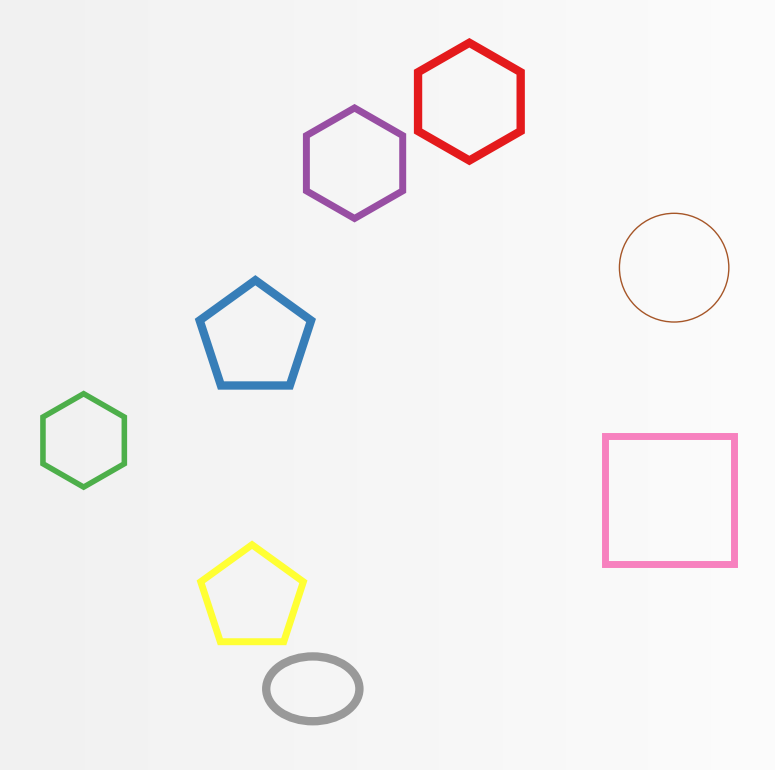[{"shape": "hexagon", "thickness": 3, "radius": 0.38, "center": [0.606, 0.868]}, {"shape": "pentagon", "thickness": 3, "radius": 0.38, "center": [0.33, 0.56]}, {"shape": "hexagon", "thickness": 2, "radius": 0.3, "center": [0.108, 0.428]}, {"shape": "hexagon", "thickness": 2.5, "radius": 0.36, "center": [0.457, 0.788]}, {"shape": "pentagon", "thickness": 2.5, "radius": 0.35, "center": [0.325, 0.223]}, {"shape": "circle", "thickness": 0.5, "radius": 0.35, "center": [0.87, 0.652]}, {"shape": "square", "thickness": 2.5, "radius": 0.42, "center": [0.864, 0.351]}, {"shape": "oval", "thickness": 3, "radius": 0.3, "center": [0.404, 0.105]}]